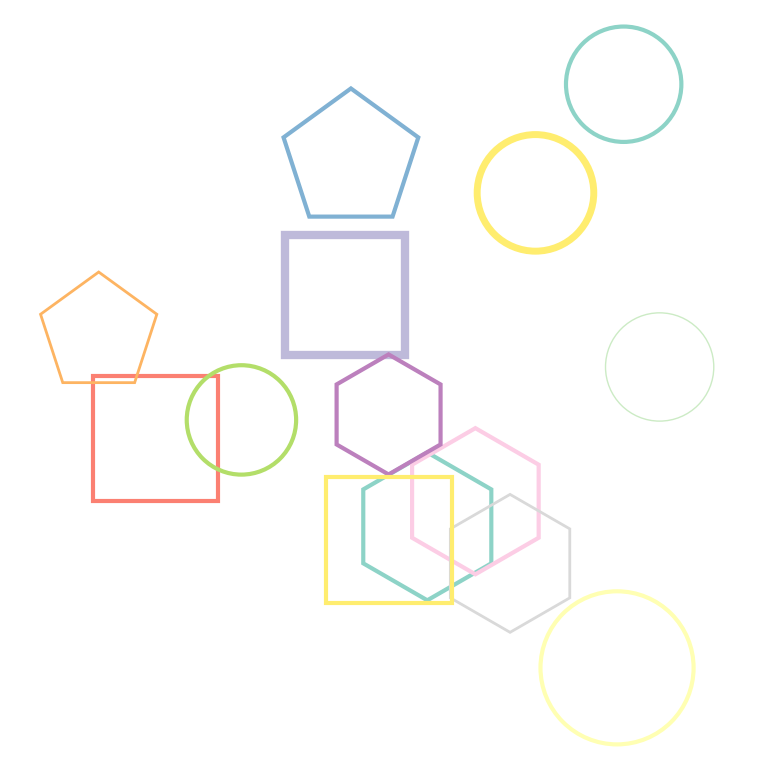[{"shape": "circle", "thickness": 1.5, "radius": 0.37, "center": [0.81, 0.891]}, {"shape": "hexagon", "thickness": 1.5, "radius": 0.48, "center": [0.555, 0.316]}, {"shape": "circle", "thickness": 1.5, "radius": 0.5, "center": [0.801, 0.133]}, {"shape": "square", "thickness": 3, "radius": 0.39, "center": [0.448, 0.617]}, {"shape": "square", "thickness": 1.5, "radius": 0.41, "center": [0.201, 0.431]}, {"shape": "pentagon", "thickness": 1.5, "radius": 0.46, "center": [0.456, 0.793]}, {"shape": "pentagon", "thickness": 1, "radius": 0.4, "center": [0.128, 0.567]}, {"shape": "circle", "thickness": 1.5, "radius": 0.36, "center": [0.314, 0.455]}, {"shape": "hexagon", "thickness": 1.5, "radius": 0.47, "center": [0.617, 0.349]}, {"shape": "hexagon", "thickness": 1, "radius": 0.45, "center": [0.662, 0.268]}, {"shape": "hexagon", "thickness": 1.5, "radius": 0.39, "center": [0.505, 0.462]}, {"shape": "circle", "thickness": 0.5, "radius": 0.35, "center": [0.857, 0.523]}, {"shape": "circle", "thickness": 2.5, "radius": 0.38, "center": [0.695, 0.75]}, {"shape": "square", "thickness": 1.5, "radius": 0.41, "center": [0.505, 0.299]}]